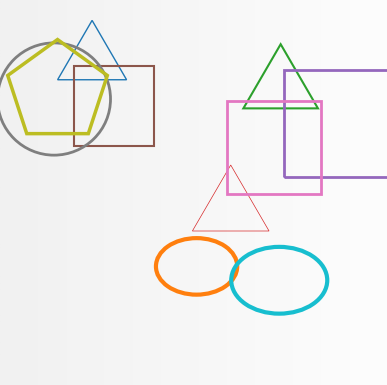[{"shape": "triangle", "thickness": 1, "radius": 0.51, "center": [0.238, 0.844]}, {"shape": "oval", "thickness": 3, "radius": 0.52, "center": [0.507, 0.308]}, {"shape": "triangle", "thickness": 1.5, "radius": 0.56, "center": [0.724, 0.774]}, {"shape": "triangle", "thickness": 0.5, "radius": 0.57, "center": [0.595, 0.457]}, {"shape": "square", "thickness": 2, "radius": 0.69, "center": [0.872, 0.68]}, {"shape": "square", "thickness": 1.5, "radius": 0.52, "center": [0.295, 0.724]}, {"shape": "square", "thickness": 2, "radius": 0.61, "center": [0.707, 0.617]}, {"shape": "circle", "thickness": 2, "radius": 0.73, "center": [0.139, 0.743]}, {"shape": "pentagon", "thickness": 2.5, "radius": 0.68, "center": [0.148, 0.762]}, {"shape": "oval", "thickness": 3, "radius": 0.62, "center": [0.721, 0.272]}]